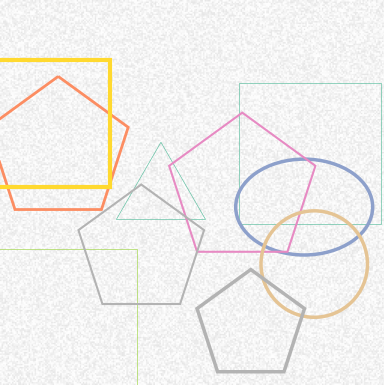[{"shape": "square", "thickness": 0.5, "radius": 0.92, "center": [0.805, 0.602]}, {"shape": "triangle", "thickness": 0.5, "radius": 0.67, "center": [0.418, 0.497]}, {"shape": "pentagon", "thickness": 2, "radius": 0.96, "center": [0.151, 0.61]}, {"shape": "oval", "thickness": 2.5, "radius": 0.89, "center": [0.79, 0.462]}, {"shape": "pentagon", "thickness": 1.5, "radius": 1.0, "center": [0.629, 0.508]}, {"shape": "square", "thickness": 0.5, "radius": 0.96, "center": [0.166, 0.162]}, {"shape": "square", "thickness": 3, "radius": 0.82, "center": [0.122, 0.679]}, {"shape": "circle", "thickness": 2.5, "radius": 0.69, "center": [0.816, 0.314]}, {"shape": "pentagon", "thickness": 1.5, "radius": 0.86, "center": [0.367, 0.349]}, {"shape": "pentagon", "thickness": 2.5, "radius": 0.73, "center": [0.651, 0.153]}]